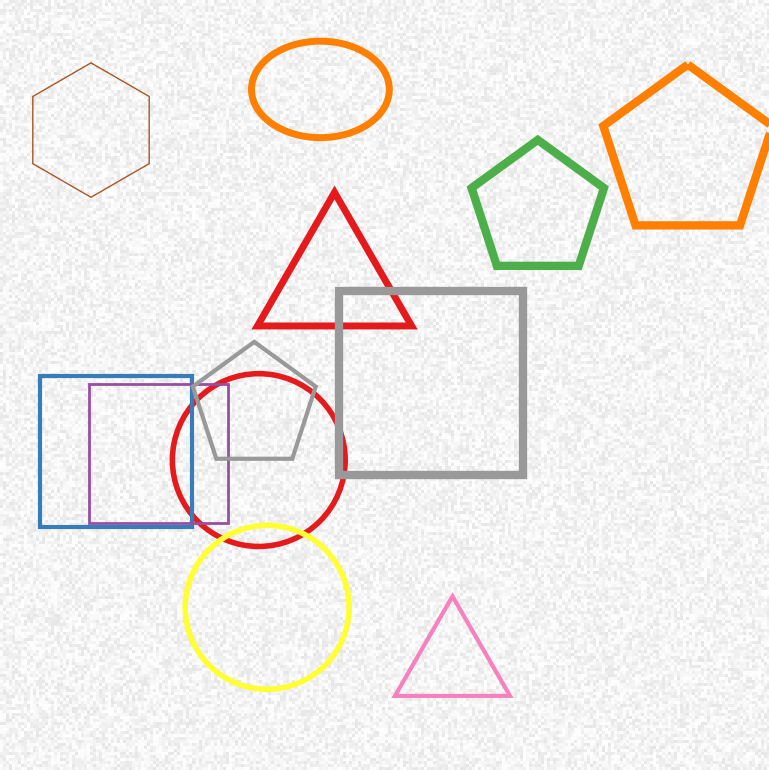[{"shape": "triangle", "thickness": 2.5, "radius": 0.58, "center": [0.434, 0.634]}, {"shape": "circle", "thickness": 2, "radius": 0.56, "center": [0.336, 0.403]}, {"shape": "square", "thickness": 1.5, "radius": 0.49, "center": [0.151, 0.414]}, {"shape": "pentagon", "thickness": 3, "radius": 0.45, "center": [0.698, 0.728]}, {"shape": "square", "thickness": 1, "radius": 0.45, "center": [0.206, 0.411]}, {"shape": "pentagon", "thickness": 3, "radius": 0.58, "center": [0.893, 0.801]}, {"shape": "oval", "thickness": 2.5, "radius": 0.45, "center": [0.416, 0.884]}, {"shape": "circle", "thickness": 2, "radius": 0.53, "center": [0.347, 0.211]}, {"shape": "hexagon", "thickness": 0.5, "radius": 0.44, "center": [0.118, 0.831]}, {"shape": "triangle", "thickness": 1.5, "radius": 0.43, "center": [0.588, 0.139]}, {"shape": "square", "thickness": 3, "radius": 0.6, "center": [0.56, 0.503]}, {"shape": "pentagon", "thickness": 1.5, "radius": 0.42, "center": [0.33, 0.472]}]